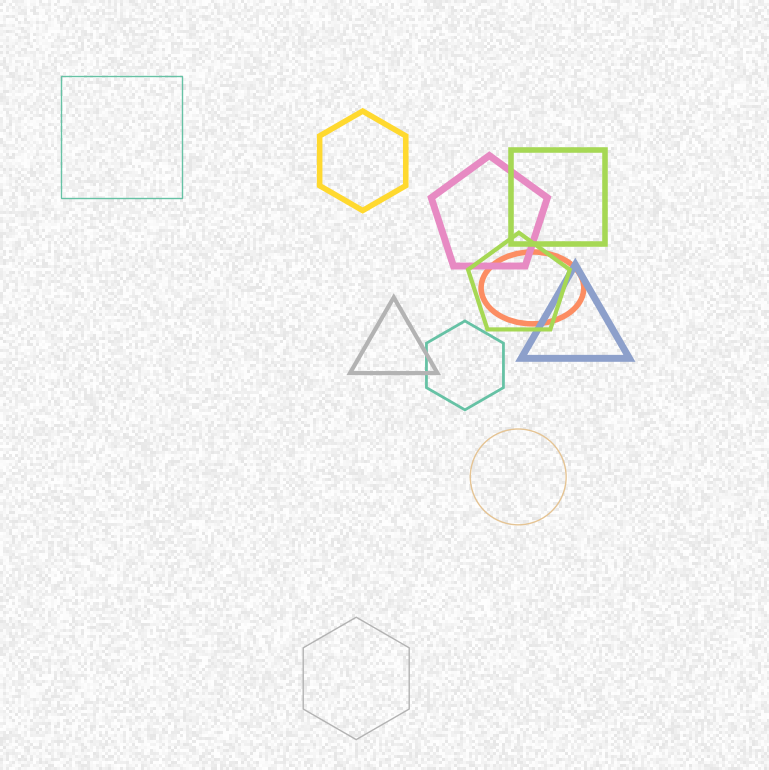[{"shape": "hexagon", "thickness": 1, "radius": 0.29, "center": [0.604, 0.525]}, {"shape": "square", "thickness": 0.5, "radius": 0.39, "center": [0.158, 0.822]}, {"shape": "oval", "thickness": 2, "radius": 0.33, "center": [0.691, 0.626]}, {"shape": "triangle", "thickness": 2.5, "radius": 0.41, "center": [0.747, 0.575]}, {"shape": "pentagon", "thickness": 2.5, "radius": 0.4, "center": [0.636, 0.719]}, {"shape": "pentagon", "thickness": 1.5, "radius": 0.35, "center": [0.674, 0.628]}, {"shape": "square", "thickness": 2, "radius": 0.31, "center": [0.725, 0.744]}, {"shape": "hexagon", "thickness": 2, "radius": 0.32, "center": [0.471, 0.791]}, {"shape": "circle", "thickness": 0.5, "radius": 0.31, "center": [0.673, 0.381]}, {"shape": "triangle", "thickness": 1.5, "radius": 0.33, "center": [0.511, 0.548]}, {"shape": "hexagon", "thickness": 0.5, "radius": 0.4, "center": [0.463, 0.119]}]